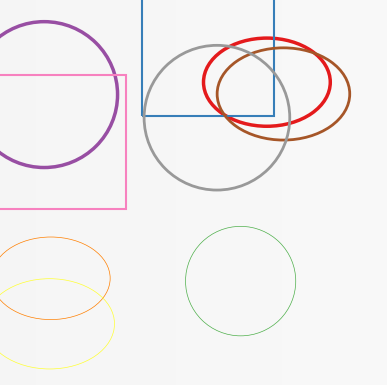[{"shape": "oval", "thickness": 2.5, "radius": 0.82, "center": [0.689, 0.787]}, {"shape": "square", "thickness": 1.5, "radius": 0.85, "center": [0.537, 0.868]}, {"shape": "circle", "thickness": 0.5, "radius": 0.71, "center": [0.621, 0.27]}, {"shape": "circle", "thickness": 2.5, "radius": 0.95, "center": [0.114, 0.754]}, {"shape": "oval", "thickness": 0.5, "radius": 0.77, "center": [0.131, 0.277]}, {"shape": "oval", "thickness": 0.5, "radius": 0.84, "center": [0.128, 0.159]}, {"shape": "oval", "thickness": 2, "radius": 0.86, "center": [0.731, 0.756]}, {"shape": "square", "thickness": 1.5, "radius": 0.87, "center": [0.151, 0.631]}, {"shape": "circle", "thickness": 2, "radius": 0.94, "center": [0.56, 0.694]}]